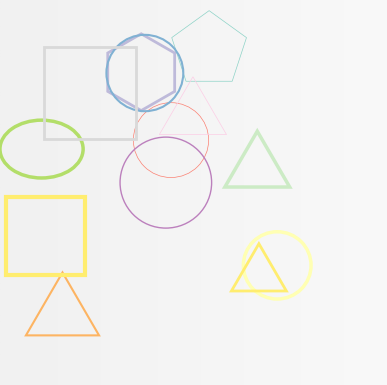[{"shape": "pentagon", "thickness": 0.5, "radius": 0.51, "center": [0.54, 0.871]}, {"shape": "circle", "thickness": 2.5, "radius": 0.44, "center": [0.715, 0.311]}, {"shape": "hexagon", "thickness": 2, "radius": 0.5, "center": [0.364, 0.812]}, {"shape": "circle", "thickness": 0.5, "radius": 0.49, "center": [0.441, 0.636]}, {"shape": "circle", "thickness": 1.5, "radius": 0.5, "center": [0.374, 0.81]}, {"shape": "triangle", "thickness": 1.5, "radius": 0.54, "center": [0.161, 0.183]}, {"shape": "oval", "thickness": 2.5, "radius": 0.54, "center": [0.107, 0.613]}, {"shape": "triangle", "thickness": 0.5, "radius": 0.5, "center": [0.498, 0.7]}, {"shape": "square", "thickness": 2, "radius": 0.6, "center": [0.232, 0.758]}, {"shape": "circle", "thickness": 1, "radius": 0.59, "center": [0.428, 0.526]}, {"shape": "triangle", "thickness": 2.5, "radius": 0.48, "center": [0.664, 0.563]}, {"shape": "triangle", "thickness": 2, "radius": 0.41, "center": [0.668, 0.285]}, {"shape": "square", "thickness": 3, "radius": 0.51, "center": [0.118, 0.386]}]